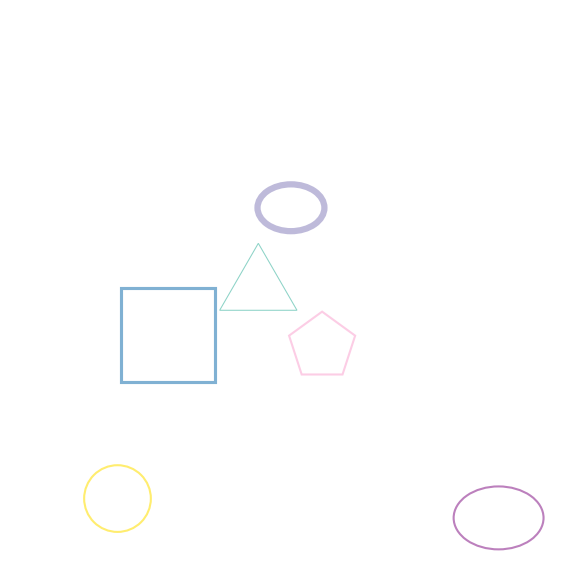[{"shape": "triangle", "thickness": 0.5, "radius": 0.39, "center": [0.447, 0.501]}, {"shape": "oval", "thickness": 3, "radius": 0.29, "center": [0.504, 0.639]}, {"shape": "square", "thickness": 1.5, "radius": 0.41, "center": [0.291, 0.419]}, {"shape": "pentagon", "thickness": 1, "radius": 0.3, "center": [0.558, 0.399]}, {"shape": "oval", "thickness": 1, "radius": 0.39, "center": [0.863, 0.102]}, {"shape": "circle", "thickness": 1, "radius": 0.29, "center": [0.203, 0.136]}]